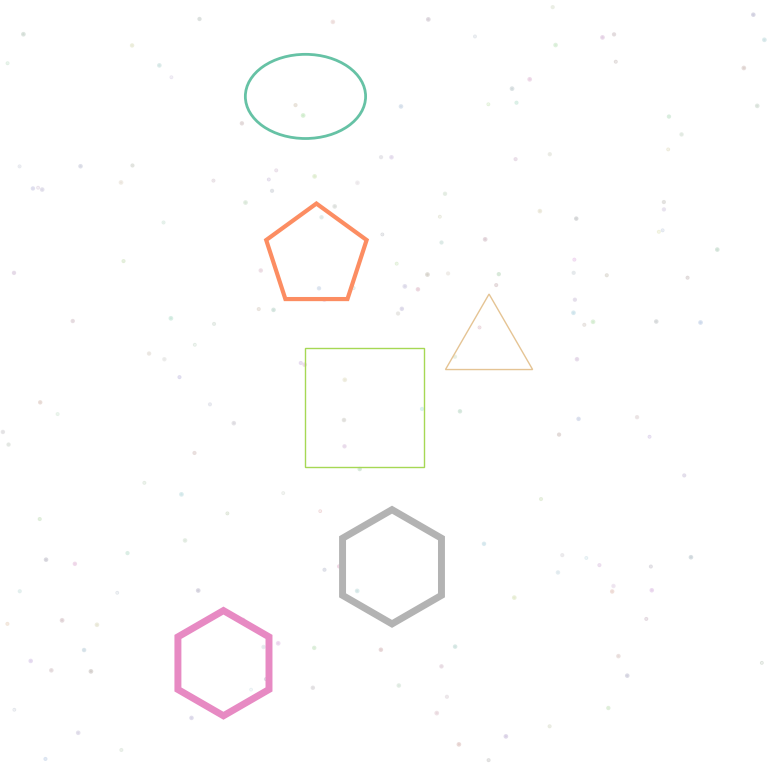[{"shape": "oval", "thickness": 1, "radius": 0.39, "center": [0.397, 0.875]}, {"shape": "pentagon", "thickness": 1.5, "radius": 0.34, "center": [0.411, 0.667]}, {"shape": "hexagon", "thickness": 2.5, "radius": 0.34, "center": [0.29, 0.139]}, {"shape": "square", "thickness": 0.5, "radius": 0.39, "center": [0.474, 0.471]}, {"shape": "triangle", "thickness": 0.5, "radius": 0.33, "center": [0.635, 0.553]}, {"shape": "hexagon", "thickness": 2.5, "radius": 0.37, "center": [0.509, 0.264]}]